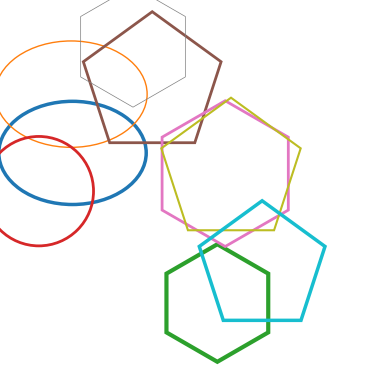[{"shape": "oval", "thickness": 2.5, "radius": 0.96, "center": [0.188, 0.603]}, {"shape": "oval", "thickness": 1, "radius": 0.99, "center": [0.185, 0.755]}, {"shape": "hexagon", "thickness": 3, "radius": 0.76, "center": [0.565, 0.213]}, {"shape": "circle", "thickness": 2, "radius": 0.71, "center": [0.101, 0.503]}, {"shape": "pentagon", "thickness": 2, "radius": 0.94, "center": [0.395, 0.781]}, {"shape": "hexagon", "thickness": 2, "radius": 0.95, "center": [0.585, 0.549]}, {"shape": "hexagon", "thickness": 0.5, "radius": 0.78, "center": [0.345, 0.879]}, {"shape": "pentagon", "thickness": 1.5, "radius": 0.95, "center": [0.6, 0.556]}, {"shape": "pentagon", "thickness": 2.5, "radius": 0.86, "center": [0.681, 0.307]}]